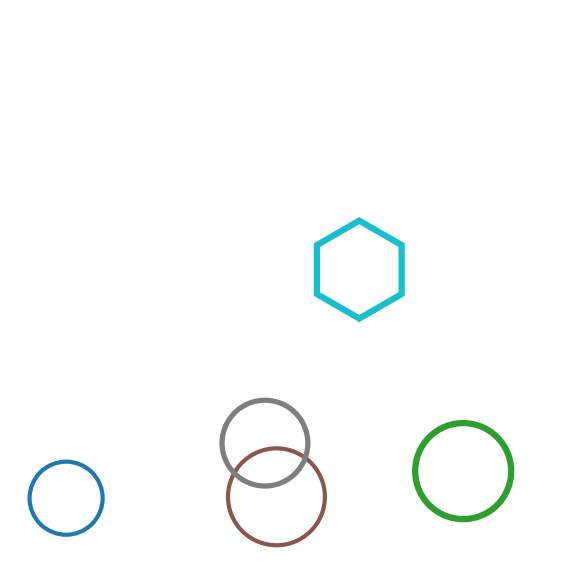[{"shape": "circle", "thickness": 2, "radius": 0.32, "center": [0.114, 0.136]}, {"shape": "circle", "thickness": 3, "radius": 0.42, "center": [0.802, 0.183]}, {"shape": "circle", "thickness": 2, "radius": 0.42, "center": [0.479, 0.139]}, {"shape": "circle", "thickness": 2.5, "radius": 0.37, "center": [0.459, 0.232]}, {"shape": "hexagon", "thickness": 3, "radius": 0.42, "center": [0.622, 0.532]}]